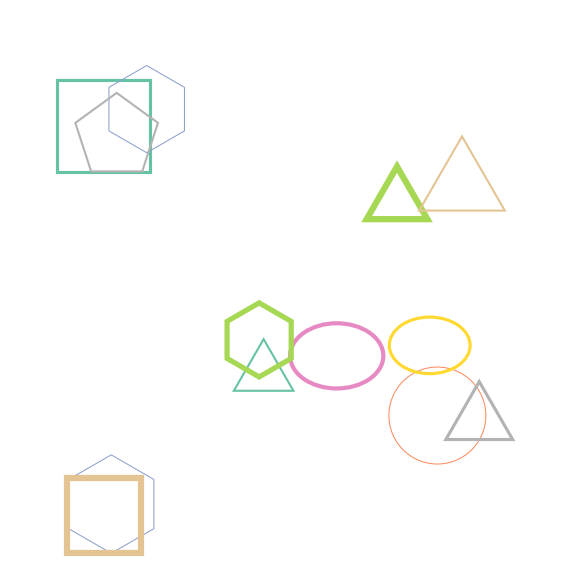[{"shape": "square", "thickness": 1.5, "radius": 0.4, "center": [0.179, 0.781]}, {"shape": "triangle", "thickness": 1, "radius": 0.3, "center": [0.456, 0.352]}, {"shape": "circle", "thickness": 0.5, "radius": 0.42, "center": [0.757, 0.28]}, {"shape": "hexagon", "thickness": 0.5, "radius": 0.43, "center": [0.193, 0.126]}, {"shape": "hexagon", "thickness": 0.5, "radius": 0.38, "center": [0.254, 0.81]}, {"shape": "oval", "thickness": 2, "radius": 0.4, "center": [0.583, 0.383]}, {"shape": "triangle", "thickness": 3, "radius": 0.3, "center": [0.687, 0.65]}, {"shape": "hexagon", "thickness": 2.5, "radius": 0.32, "center": [0.449, 0.411]}, {"shape": "oval", "thickness": 1.5, "radius": 0.35, "center": [0.744, 0.401]}, {"shape": "triangle", "thickness": 1, "radius": 0.43, "center": [0.8, 0.677]}, {"shape": "square", "thickness": 3, "radius": 0.32, "center": [0.18, 0.107]}, {"shape": "triangle", "thickness": 1.5, "radius": 0.33, "center": [0.83, 0.271]}, {"shape": "pentagon", "thickness": 1, "radius": 0.38, "center": [0.202, 0.763]}]